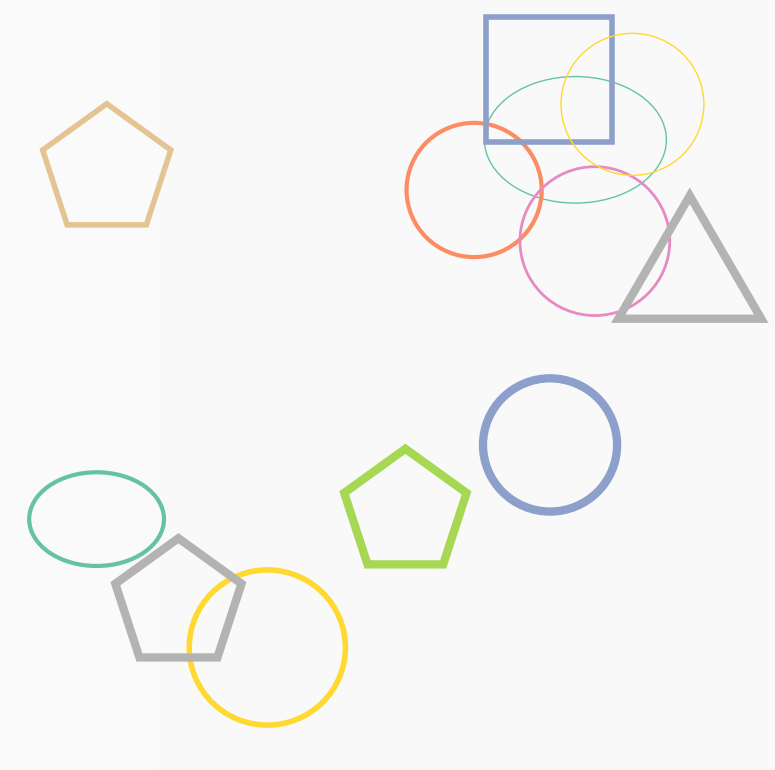[{"shape": "oval", "thickness": 0.5, "radius": 0.59, "center": [0.742, 0.818]}, {"shape": "oval", "thickness": 1.5, "radius": 0.43, "center": [0.125, 0.326]}, {"shape": "circle", "thickness": 1.5, "radius": 0.44, "center": [0.612, 0.753]}, {"shape": "circle", "thickness": 3, "radius": 0.43, "center": [0.71, 0.422]}, {"shape": "square", "thickness": 2, "radius": 0.41, "center": [0.708, 0.897]}, {"shape": "circle", "thickness": 1, "radius": 0.48, "center": [0.768, 0.687]}, {"shape": "pentagon", "thickness": 3, "radius": 0.41, "center": [0.523, 0.334]}, {"shape": "circle", "thickness": 2, "radius": 0.5, "center": [0.345, 0.159]}, {"shape": "circle", "thickness": 0.5, "radius": 0.46, "center": [0.816, 0.865]}, {"shape": "pentagon", "thickness": 2, "radius": 0.43, "center": [0.138, 0.778]}, {"shape": "pentagon", "thickness": 3, "radius": 0.43, "center": [0.23, 0.215]}, {"shape": "triangle", "thickness": 3, "radius": 0.53, "center": [0.89, 0.639]}]